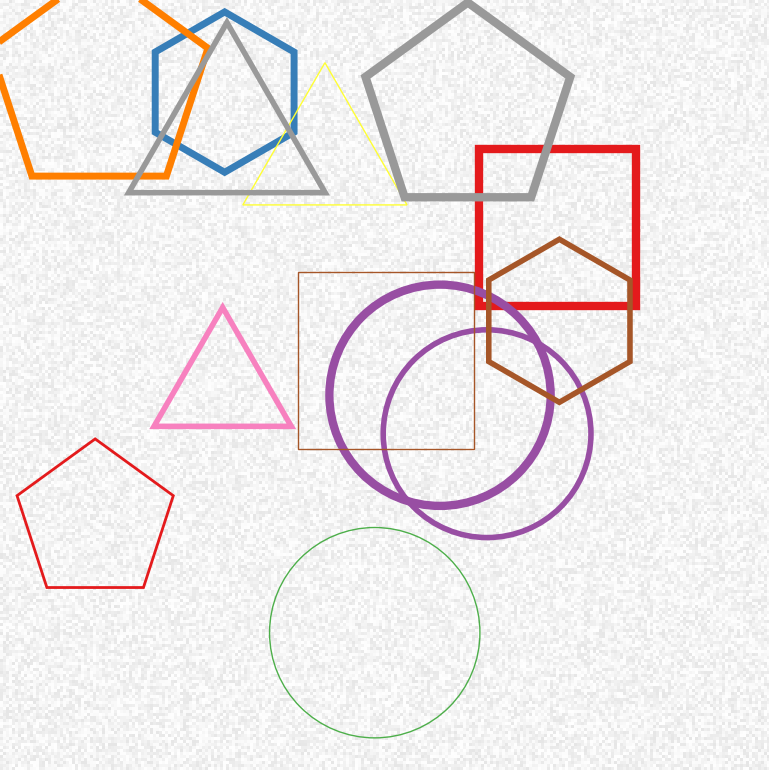[{"shape": "square", "thickness": 3, "radius": 0.51, "center": [0.723, 0.705]}, {"shape": "pentagon", "thickness": 1, "radius": 0.53, "center": [0.124, 0.323]}, {"shape": "hexagon", "thickness": 2.5, "radius": 0.52, "center": [0.292, 0.88]}, {"shape": "circle", "thickness": 0.5, "radius": 0.68, "center": [0.487, 0.178]}, {"shape": "circle", "thickness": 3, "radius": 0.72, "center": [0.571, 0.487]}, {"shape": "circle", "thickness": 2, "radius": 0.67, "center": [0.633, 0.437]}, {"shape": "pentagon", "thickness": 2.5, "radius": 0.74, "center": [0.129, 0.891]}, {"shape": "triangle", "thickness": 0.5, "radius": 0.62, "center": [0.422, 0.795]}, {"shape": "square", "thickness": 0.5, "radius": 0.57, "center": [0.501, 0.531]}, {"shape": "hexagon", "thickness": 2, "radius": 0.53, "center": [0.726, 0.583]}, {"shape": "triangle", "thickness": 2, "radius": 0.51, "center": [0.289, 0.498]}, {"shape": "pentagon", "thickness": 3, "radius": 0.7, "center": [0.608, 0.857]}, {"shape": "triangle", "thickness": 2, "radius": 0.74, "center": [0.295, 0.823]}]